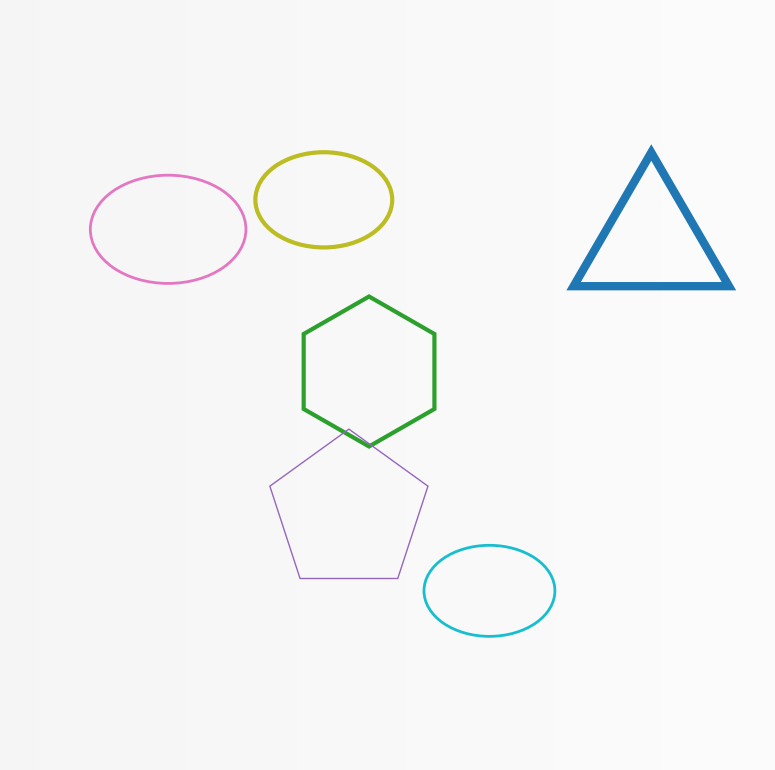[{"shape": "triangle", "thickness": 3, "radius": 0.58, "center": [0.84, 0.686]}, {"shape": "hexagon", "thickness": 1.5, "radius": 0.49, "center": [0.476, 0.518]}, {"shape": "pentagon", "thickness": 0.5, "radius": 0.54, "center": [0.45, 0.335]}, {"shape": "oval", "thickness": 1, "radius": 0.5, "center": [0.217, 0.702]}, {"shape": "oval", "thickness": 1.5, "radius": 0.44, "center": [0.418, 0.74]}, {"shape": "oval", "thickness": 1, "radius": 0.42, "center": [0.632, 0.233]}]